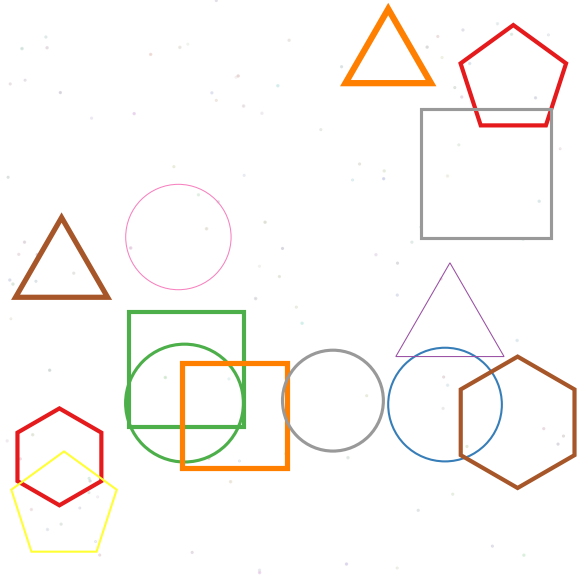[{"shape": "hexagon", "thickness": 2, "radius": 0.42, "center": [0.103, 0.208]}, {"shape": "pentagon", "thickness": 2, "radius": 0.48, "center": [0.889, 0.86]}, {"shape": "circle", "thickness": 1, "radius": 0.49, "center": [0.771, 0.299]}, {"shape": "square", "thickness": 2, "radius": 0.5, "center": [0.323, 0.36]}, {"shape": "circle", "thickness": 1.5, "radius": 0.51, "center": [0.32, 0.301]}, {"shape": "triangle", "thickness": 0.5, "radius": 0.54, "center": [0.779, 0.436]}, {"shape": "triangle", "thickness": 3, "radius": 0.43, "center": [0.672, 0.898]}, {"shape": "square", "thickness": 2.5, "radius": 0.45, "center": [0.405, 0.279]}, {"shape": "pentagon", "thickness": 1, "radius": 0.48, "center": [0.111, 0.121]}, {"shape": "hexagon", "thickness": 2, "radius": 0.57, "center": [0.896, 0.268]}, {"shape": "triangle", "thickness": 2.5, "radius": 0.46, "center": [0.107, 0.53]}, {"shape": "circle", "thickness": 0.5, "radius": 0.46, "center": [0.309, 0.589]}, {"shape": "circle", "thickness": 1.5, "radius": 0.44, "center": [0.577, 0.305]}, {"shape": "square", "thickness": 1.5, "radius": 0.56, "center": [0.841, 0.699]}]